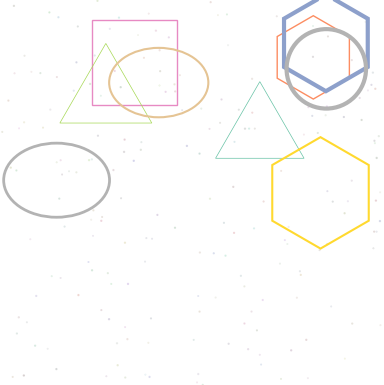[{"shape": "triangle", "thickness": 0.5, "radius": 0.66, "center": [0.675, 0.655]}, {"shape": "hexagon", "thickness": 1, "radius": 0.54, "center": [0.814, 0.851]}, {"shape": "hexagon", "thickness": 3, "radius": 0.63, "center": [0.846, 0.889]}, {"shape": "square", "thickness": 1, "radius": 0.55, "center": [0.349, 0.837]}, {"shape": "triangle", "thickness": 0.5, "radius": 0.69, "center": [0.275, 0.749]}, {"shape": "hexagon", "thickness": 1.5, "radius": 0.72, "center": [0.832, 0.499]}, {"shape": "oval", "thickness": 1.5, "radius": 0.64, "center": [0.412, 0.786]}, {"shape": "oval", "thickness": 2, "radius": 0.69, "center": [0.147, 0.532]}, {"shape": "circle", "thickness": 3, "radius": 0.52, "center": [0.847, 0.821]}]